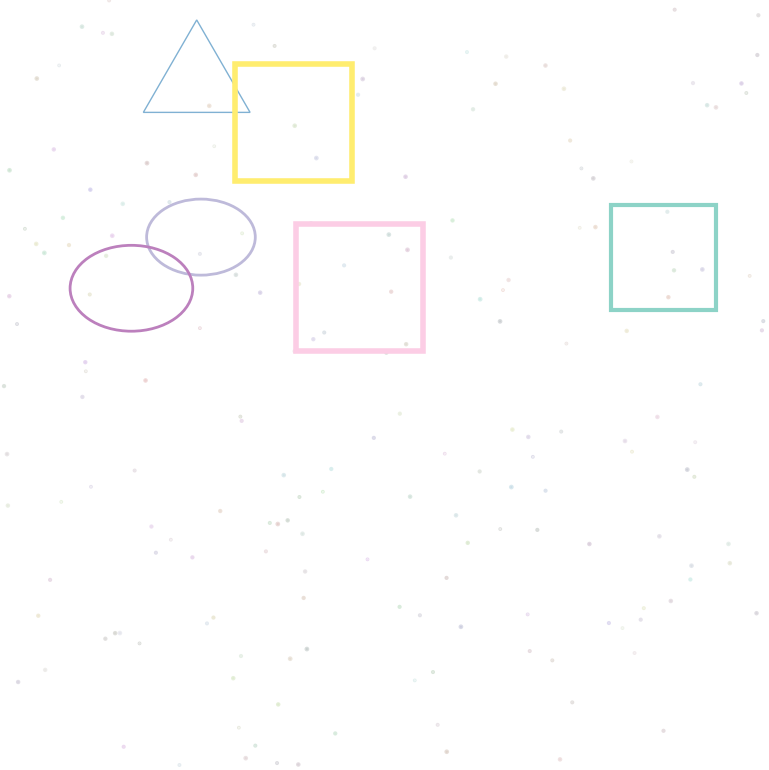[{"shape": "square", "thickness": 1.5, "radius": 0.34, "center": [0.862, 0.666]}, {"shape": "oval", "thickness": 1, "radius": 0.35, "center": [0.261, 0.692]}, {"shape": "triangle", "thickness": 0.5, "radius": 0.4, "center": [0.255, 0.894]}, {"shape": "square", "thickness": 2, "radius": 0.41, "center": [0.467, 0.626]}, {"shape": "oval", "thickness": 1, "radius": 0.4, "center": [0.171, 0.626]}, {"shape": "square", "thickness": 2, "radius": 0.38, "center": [0.381, 0.841]}]